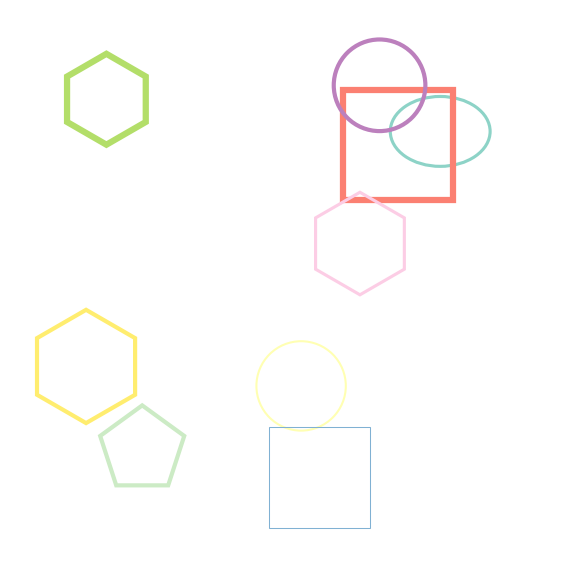[{"shape": "oval", "thickness": 1.5, "radius": 0.43, "center": [0.762, 0.772]}, {"shape": "circle", "thickness": 1, "radius": 0.39, "center": [0.521, 0.331]}, {"shape": "square", "thickness": 3, "radius": 0.47, "center": [0.689, 0.748]}, {"shape": "square", "thickness": 0.5, "radius": 0.44, "center": [0.554, 0.173]}, {"shape": "hexagon", "thickness": 3, "radius": 0.39, "center": [0.184, 0.827]}, {"shape": "hexagon", "thickness": 1.5, "radius": 0.44, "center": [0.623, 0.577]}, {"shape": "circle", "thickness": 2, "radius": 0.4, "center": [0.657, 0.851]}, {"shape": "pentagon", "thickness": 2, "radius": 0.38, "center": [0.246, 0.221]}, {"shape": "hexagon", "thickness": 2, "radius": 0.49, "center": [0.149, 0.365]}]